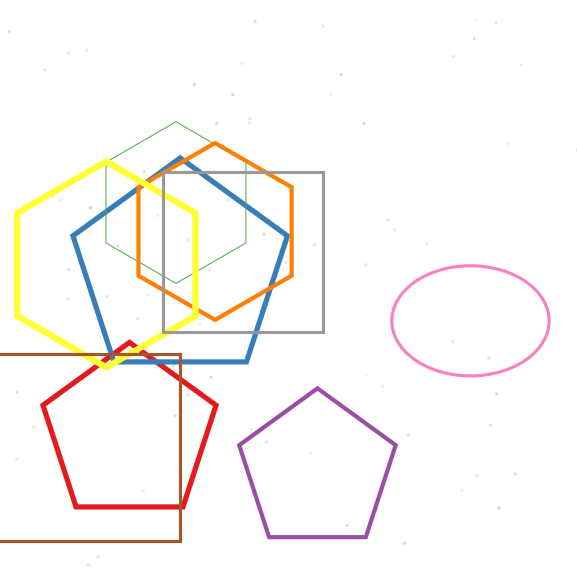[{"shape": "pentagon", "thickness": 2.5, "radius": 0.79, "center": [0.224, 0.249]}, {"shape": "pentagon", "thickness": 2.5, "radius": 0.98, "center": [0.312, 0.53]}, {"shape": "hexagon", "thickness": 0.5, "radius": 0.7, "center": [0.305, 0.648]}, {"shape": "pentagon", "thickness": 2, "radius": 0.71, "center": [0.55, 0.184]}, {"shape": "hexagon", "thickness": 2, "radius": 0.77, "center": [0.372, 0.598]}, {"shape": "hexagon", "thickness": 3, "radius": 0.89, "center": [0.184, 0.541]}, {"shape": "square", "thickness": 1.5, "radius": 0.81, "center": [0.15, 0.224]}, {"shape": "oval", "thickness": 1.5, "radius": 0.68, "center": [0.815, 0.444]}, {"shape": "square", "thickness": 1.5, "radius": 0.7, "center": [0.42, 0.563]}]